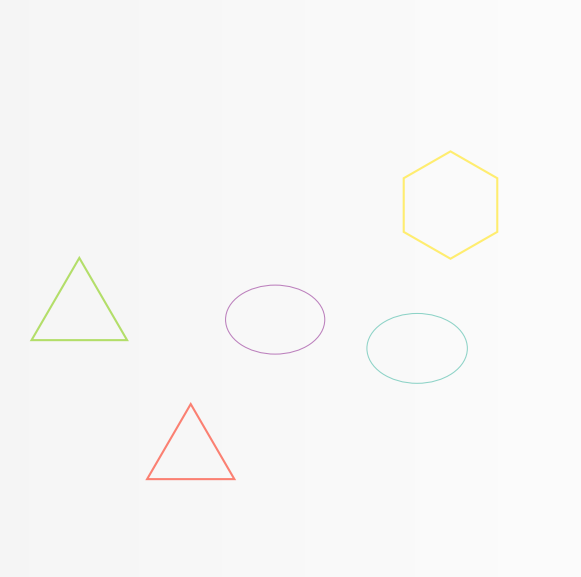[{"shape": "oval", "thickness": 0.5, "radius": 0.43, "center": [0.718, 0.396]}, {"shape": "triangle", "thickness": 1, "radius": 0.43, "center": [0.328, 0.213]}, {"shape": "triangle", "thickness": 1, "radius": 0.47, "center": [0.136, 0.458]}, {"shape": "oval", "thickness": 0.5, "radius": 0.43, "center": [0.473, 0.446]}, {"shape": "hexagon", "thickness": 1, "radius": 0.46, "center": [0.775, 0.644]}]